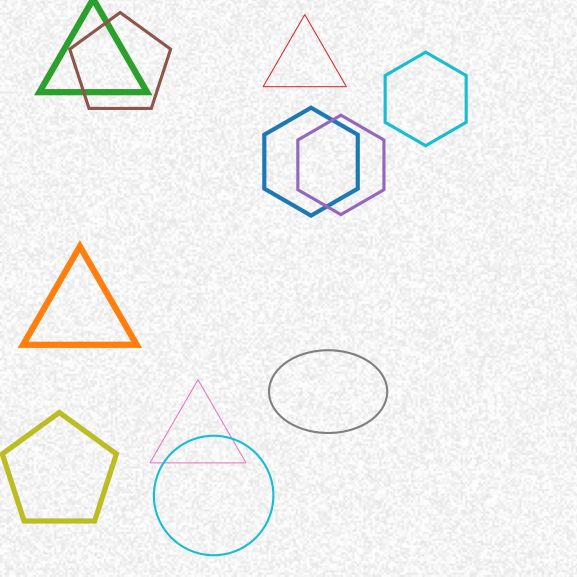[{"shape": "hexagon", "thickness": 2, "radius": 0.47, "center": [0.539, 0.719]}, {"shape": "triangle", "thickness": 3, "radius": 0.57, "center": [0.138, 0.459]}, {"shape": "triangle", "thickness": 3, "radius": 0.54, "center": [0.161, 0.893]}, {"shape": "triangle", "thickness": 0.5, "radius": 0.42, "center": [0.528, 0.891]}, {"shape": "hexagon", "thickness": 1.5, "radius": 0.43, "center": [0.59, 0.714]}, {"shape": "pentagon", "thickness": 1.5, "radius": 0.46, "center": [0.208, 0.886]}, {"shape": "triangle", "thickness": 0.5, "radius": 0.48, "center": [0.343, 0.246]}, {"shape": "oval", "thickness": 1, "radius": 0.51, "center": [0.568, 0.321]}, {"shape": "pentagon", "thickness": 2.5, "radius": 0.52, "center": [0.103, 0.181]}, {"shape": "hexagon", "thickness": 1.5, "radius": 0.4, "center": [0.737, 0.828]}, {"shape": "circle", "thickness": 1, "radius": 0.52, "center": [0.37, 0.141]}]